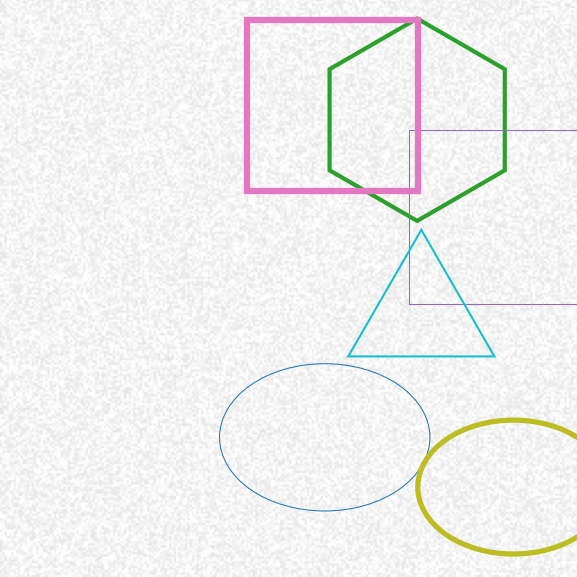[{"shape": "oval", "thickness": 0.5, "radius": 0.91, "center": [0.562, 0.242]}, {"shape": "hexagon", "thickness": 2, "radius": 0.88, "center": [0.722, 0.792]}, {"shape": "square", "thickness": 0.5, "radius": 0.75, "center": [0.859, 0.623]}, {"shape": "square", "thickness": 3, "radius": 0.74, "center": [0.576, 0.816]}, {"shape": "oval", "thickness": 2.5, "radius": 0.83, "center": [0.889, 0.156]}, {"shape": "triangle", "thickness": 1, "radius": 0.73, "center": [0.73, 0.455]}]